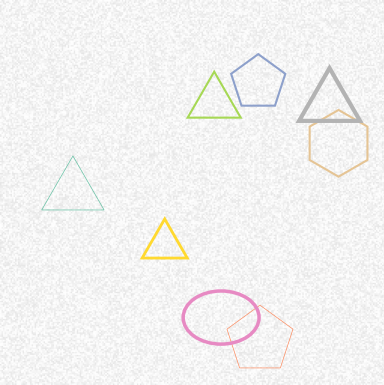[{"shape": "triangle", "thickness": 0.5, "radius": 0.47, "center": [0.189, 0.501]}, {"shape": "pentagon", "thickness": 0.5, "radius": 0.45, "center": [0.675, 0.117]}, {"shape": "pentagon", "thickness": 1.5, "radius": 0.37, "center": [0.671, 0.785]}, {"shape": "oval", "thickness": 2.5, "radius": 0.49, "center": [0.574, 0.175]}, {"shape": "triangle", "thickness": 1.5, "radius": 0.4, "center": [0.556, 0.734]}, {"shape": "triangle", "thickness": 2, "radius": 0.34, "center": [0.428, 0.364]}, {"shape": "hexagon", "thickness": 1.5, "radius": 0.43, "center": [0.879, 0.628]}, {"shape": "triangle", "thickness": 3, "radius": 0.46, "center": [0.856, 0.732]}]